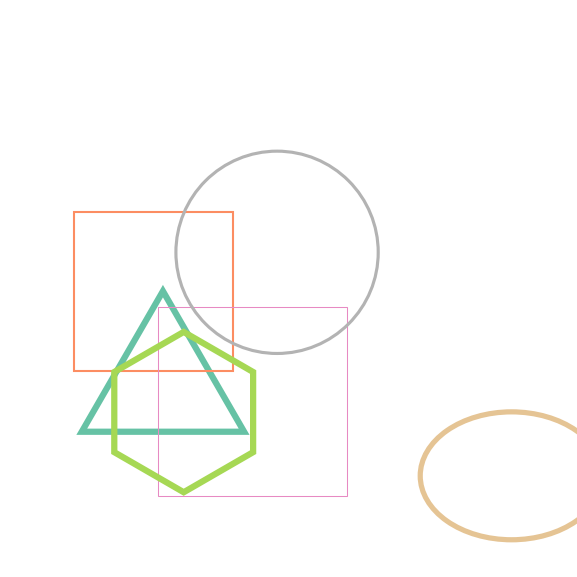[{"shape": "triangle", "thickness": 3, "radius": 0.81, "center": [0.282, 0.333]}, {"shape": "square", "thickness": 1, "radius": 0.69, "center": [0.266, 0.494]}, {"shape": "square", "thickness": 0.5, "radius": 0.82, "center": [0.438, 0.303]}, {"shape": "hexagon", "thickness": 3, "radius": 0.69, "center": [0.318, 0.286]}, {"shape": "oval", "thickness": 2.5, "radius": 0.79, "center": [0.886, 0.175]}, {"shape": "circle", "thickness": 1.5, "radius": 0.88, "center": [0.48, 0.562]}]